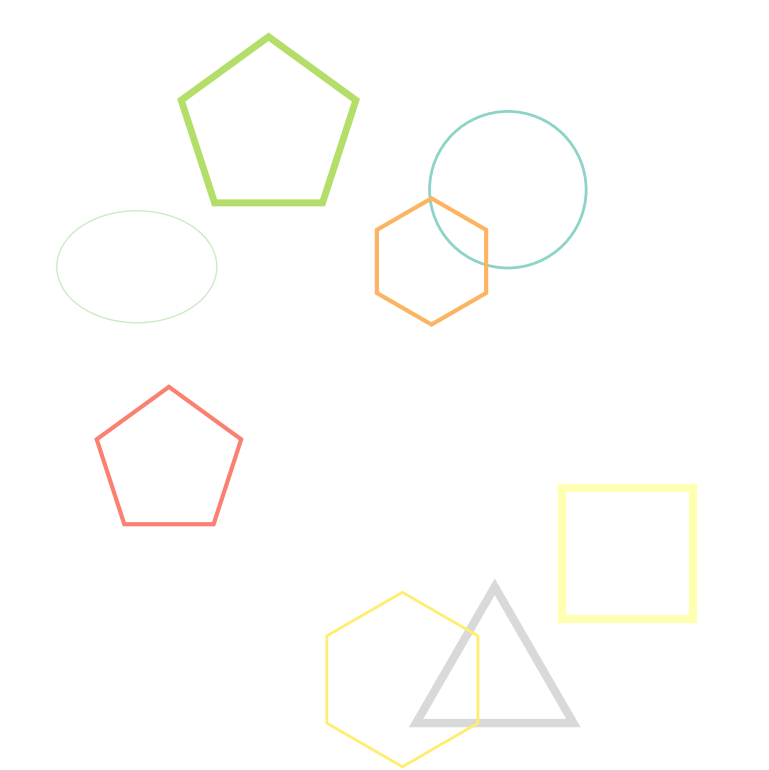[{"shape": "circle", "thickness": 1, "radius": 0.51, "center": [0.66, 0.754]}, {"shape": "square", "thickness": 3, "radius": 0.43, "center": [0.814, 0.281]}, {"shape": "pentagon", "thickness": 1.5, "radius": 0.49, "center": [0.219, 0.399]}, {"shape": "hexagon", "thickness": 1.5, "radius": 0.41, "center": [0.56, 0.66]}, {"shape": "pentagon", "thickness": 2.5, "radius": 0.6, "center": [0.349, 0.833]}, {"shape": "triangle", "thickness": 3, "radius": 0.59, "center": [0.643, 0.12]}, {"shape": "oval", "thickness": 0.5, "radius": 0.52, "center": [0.178, 0.654]}, {"shape": "hexagon", "thickness": 1, "radius": 0.57, "center": [0.523, 0.118]}]